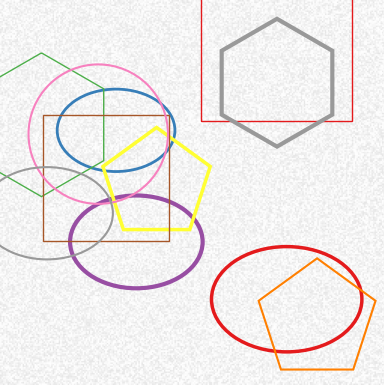[{"shape": "square", "thickness": 1, "radius": 0.98, "center": [0.717, 0.881]}, {"shape": "oval", "thickness": 2.5, "radius": 0.98, "center": [0.745, 0.223]}, {"shape": "oval", "thickness": 2, "radius": 0.76, "center": [0.301, 0.661]}, {"shape": "hexagon", "thickness": 1, "radius": 0.93, "center": [0.108, 0.676]}, {"shape": "oval", "thickness": 3, "radius": 0.86, "center": [0.354, 0.372]}, {"shape": "pentagon", "thickness": 1.5, "radius": 0.8, "center": [0.824, 0.169]}, {"shape": "pentagon", "thickness": 2.5, "radius": 0.73, "center": [0.407, 0.522]}, {"shape": "square", "thickness": 1, "radius": 0.82, "center": [0.276, 0.539]}, {"shape": "circle", "thickness": 1.5, "radius": 0.91, "center": [0.255, 0.652]}, {"shape": "oval", "thickness": 1.5, "radius": 0.86, "center": [0.122, 0.446]}, {"shape": "hexagon", "thickness": 3, "radius": 0.83, "center": [0.719, 0.785]}]